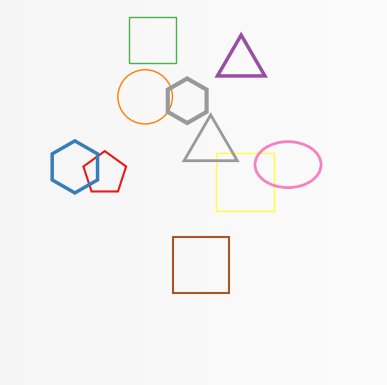[{"shape": "pentagon", "thickness": 1.5, "radius": 0.29, "center": [0.27, 0.55]}, {"shape": "hexagon", "thickness": 2.5, "radius": 0.34, "center": [0.193, 0.566]}, {"shape": "square", "thickness": 1, "radius": 0.3, "center": [0.394, 0.896]}, {"shape": "triangle", "thickness": 2.5, "radius": 0.35, "center": [0.622, 0.838]}, {"shape": "circle", "thickness": 1, "radius": 0.35, "center": [0.375, 0.748]}, {"shape": "square", "thickness": 1, "radius": 0.38, "center": [0.633, 0.527]}, {"shape": "square", "thickness": 1.5, "radius": 0.36, "center": [0.52, 0.312]}, {"shape": "oval", "thickness": 2, "radius": 0.43, "center": [0.743, 0.572]}, {"shape": "triangle", "thickness": 2, "radius": 0.4, "center": [0.544, 0.622]}, {"shape": "hexagon", "thickness": 3, "radius": 0.29, "center": [0.483, 0.738]}]